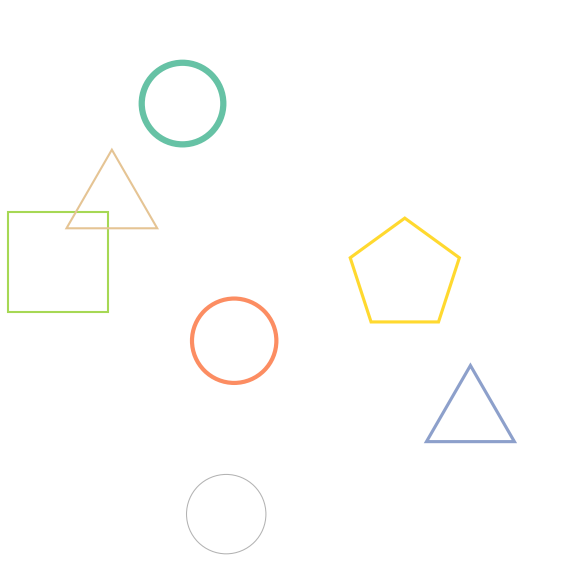[{"shape": "circle", "thickness": 3, "radius": 0.35, "center": [0.316, 0.82]}, {"shape": "circle", "thickness": 2, "radius": 0.37, "center": [0.406, 0.409]}, {"shape": "triangle", "thickness": 1.5, "radius": 0.44, "center": [0.815, 0.278]}, {"shape": "square", "thickness": 1, "radius": 0.43, "center": [0.101, 0.546]}, {"shape": "pentagon", "thickness": 1.5, "radius": 0.5, "center": [0.701, 0.522]}, {"shape": "triangle", "thickness": 1, "radius": 0.45, "center": [0.194, 0.649]}, {"shape": "circle", "thickness": 0.5, "radius": 0.34, "center": [0.392, 0.109]}]